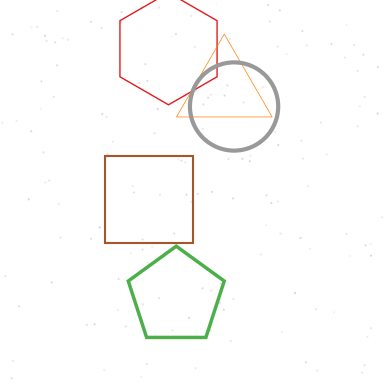[{"shape": "hexagon", "thickness": 1, "radius": 0.73, "center": [0.438, 0.873]}, {"shape": "pentagon", "thickness": 2.5, "radius": 0.66, "center": [0.458, 0.23]}, {"shape": "triangle", "thickness": 0.5, "radius": 0.72, "center": [0.583, 0.768]}, {"shape": "square", "thickness": 1.5, "radius": 0.57, "center": [0.387, 0.482]}, {"shape": "circle", "thickness": 3, "radius": 0.57, "center": [0.608, 0.723]}]